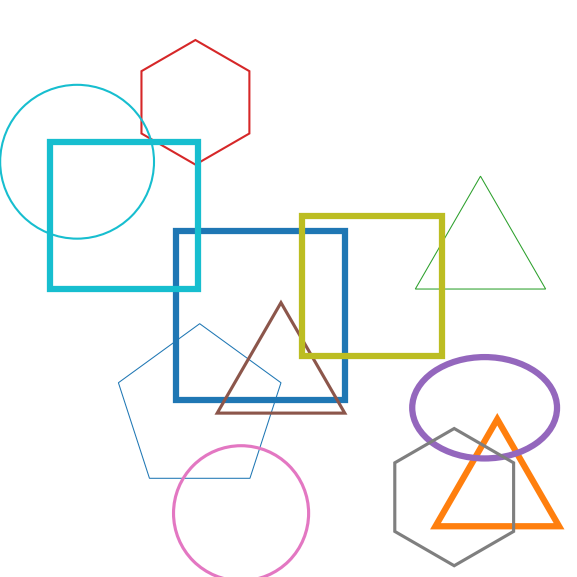[{"shape": "pentagon", "thickness": 0.5, "radius": 0.74, "center": [0.346, 0.291]}, {"shape": "square", "thickness": 3, "radius": 0.73, "center": [0.451, 0.453]}, {"shape": "triangle", "thickness": 3, "radius": 0.62, "center": [0.861, 0.15]}, {"shape": "triangle", "thickness": 0.5, "radius": 0.65, "center": [0.832, 0.564]}, {"shape": "hexagon", "thickness": 1, "radius": 0.54, "center": [0.338, 0.822]}, {"shape": "oval", "thickness": 3, "radius": 0.63, "center": [0.839, 0.293]}, {"shape": "triangle", "thickness": 1.5, "radius": 0.64, "center": [0.487, 0.348]}, {"shape": "circle", "thickness": 1.5, "radius": 0.58, "center": [0.417, 0.11]}, {"shape": "hexagon", "thickness": 1.5, "radius": 0.59, "center": [0.786, 0.138]}, {"shape": "square", "thickness": 3, "radius": 0.61, "center": [0.644, 0.504]}, {"shape": "square", "thickness": 3, "radius": 0.64, "center": [0.214, 0.626]}, {"shape": "circle", "thickness": 1, "radius": 0.67, "center": [0.134, 0.719]}]